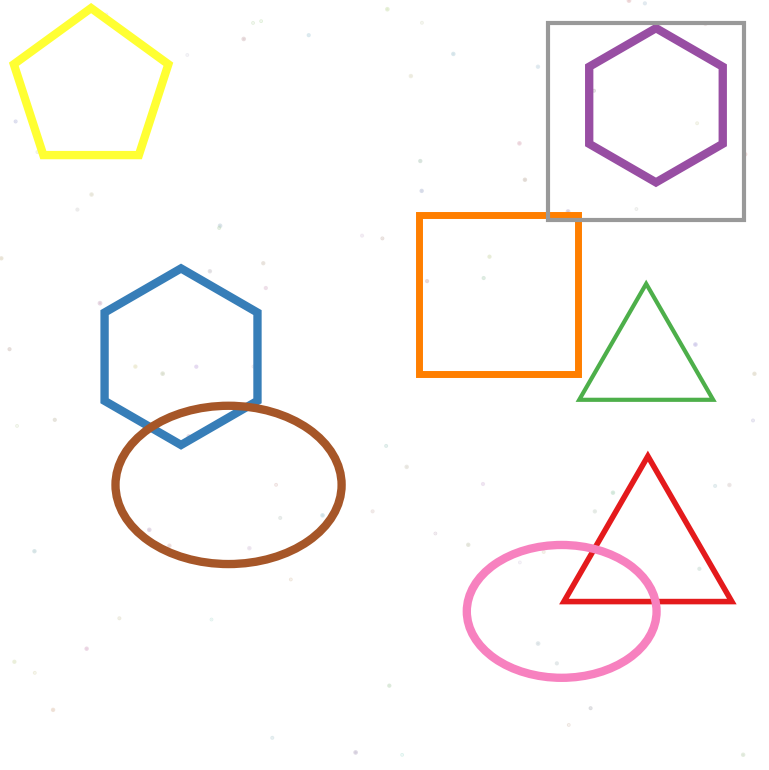[{"shape": "triangle", "thickness": 2, "radius": 0.63, "center": [0.841, 0.282]}, {"shape": "hexagon", "thickness": 3, "radius": 0.57, "center": [0.235, 0.537]}, {"shape": "triangle", "thickness": 1.5, "radius": 0.5, "center": [0.839, 0.531]}, {"shape": "hexagon", "thickness": 3, "radius": 0.5, "center": [0.852, 0.863]}, {"shape": "square", "thickness": 2.5, "radius": 0.52, "center": [0.647, 0.618]}, {"shape": "pentagon", "thickness": 3, "radius": 0.53, "center": [0.118, 0.884]}, {"shape": "oval", "thickness": 3, "radius": 0.73, "center": [0.297, 0.37]}, {"shape": "oval", "thickness": 3, "radius": 0.62, "center": [0.729, 0.206]}, {"shape": "square", "thickness": 1.5, "radius": 0.64, "center": [0.839, 0.842]}]